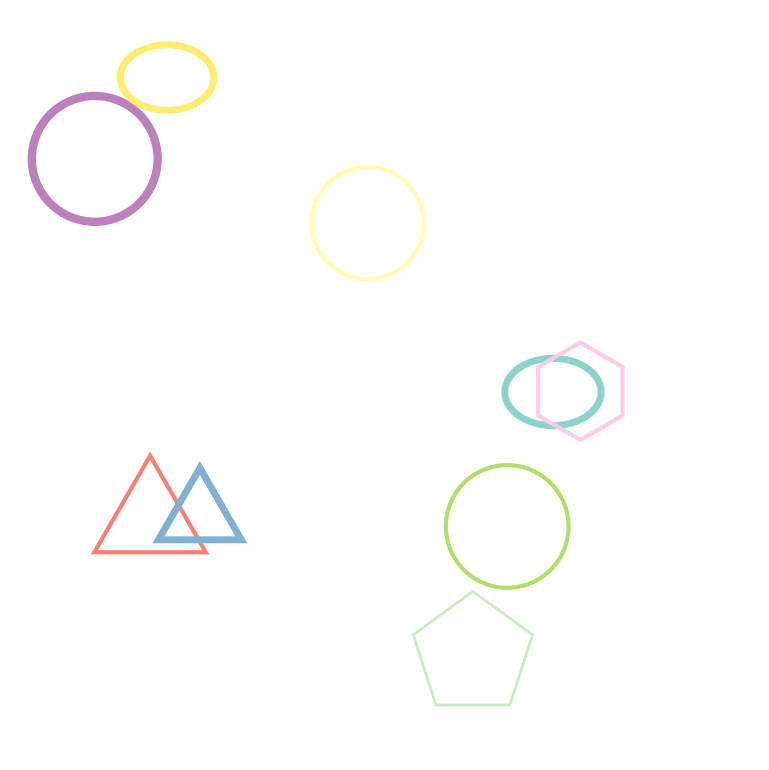[{"shape": "oval", "thickness": 2.5, "radius": 0.31, "center": [0.718, 0.491]}, {"shape": "circle", "thickness": 1.5, "radius": 0.36, "center": [0.477, 0.71]}, {"shape": "triangle", "thickness": 1.5, "radius": 0.42, "center": [0.195, 0.325]}, {"shape": "triangle", "thickness": 2.5, "radius": 0.31, "center": [0.26, 0.33]}, {"shape": "circle", "thickness": 1.5, "radius": 0.4, "center": [0.659, 0.316]}, {"shape": "hexagon", "thickness": 1.5, "radius": 0.32, "center": [0.754, 0.492]}, {"shape": "circle", "thickness": 3, "radius": 0.41, "center": [0.123, 0.794]}, {"shape": "pentagon", "thickness": 1, "radius": 0.41, "center": [0.614, 0.15]}, {"shape": "oval", "thickness": 2.5, "radius": 0.3, "center": [0.217, 0.899]}]